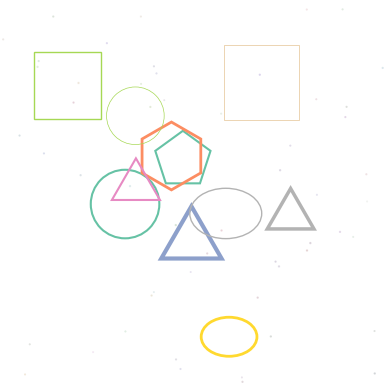[{"shape": "pentagon", "thickness": 1.5, "radius": 0.38, "center": [0.475, 0.585]}, {"shape": "circle", "thickness": 1.5, "radius": 0.45, "center": [0.325, 0.47]}, {"shape": "hexagon", "thickness": 2, "radius": 0.44, "center": [0.445, 0.595]}, {"shape": "triangle", "thickness": 3, "radius": 0.45, "center": [0.497, 0.374]}, {"shape": "triangle", "thickness": 1.5, "radius": 0.36, "center": [0.353, 0.517]}, {"shape": "circle", "thickness": 0.5, "radius": 0.37, "center": [0.352, 0.699]}, {"shape": "square", "thickness": 1, "radius": 0.44, "center": [0.176, 0.777]}, {"shape": "oval", "thickness": 2, "radius": 0.36, "center": [0.595, 0.125]}, {"shape": "square", "thickness": 0.5, "radius": 0.49, "center": [0.679, 0.785]}, {"shape": "triangle", "thickness": 2.5, "radius": 0.35, "center": [0.755, 0.44]}, {"shape": "oval", "thickness": 1, "radius": 0.47, "center": [0.586, 0.446]}]